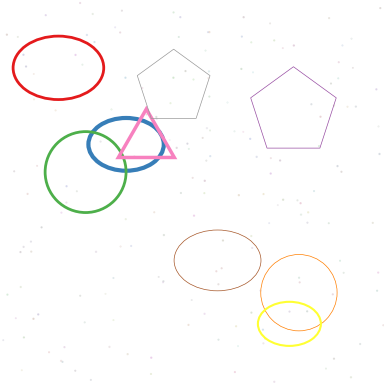[{"shape": "oval", "thickness": 2, "radius": 0.59, "center": [0.152, 0.824]}, {"shape": "oval", "thickness": 3, "radius": 0.49, "center": [0.328, 0.625]}, {"shape": "circle", "thickness": 2, "radius": 0.53, "center": [0.222, 0.553]}, {"shape": "pentagon", "thickness": 0.5, "radius": 0.58, "center": [0.762, 0.71]}, {"shape": "circle", "thickness": 0.5, "radius": 0.5, "center": [0.776, 0.24]}, {"shape": "oval", "thickness": 1.5, "radius": 0.41, "center": [0.752, 0.159]}, {"shape": "oval", "thickness": 0.5, "radius": 0.56, "center": [0.565, 0.324]}, {"shape": "triangle", "thickness": 2.5, "radius": 0.42, "center": [0.38, 0.633]}, {"shape": "pentagon", "thickness": 0.5, "radius": 0.5, "center": [0.451, 0.773]}]